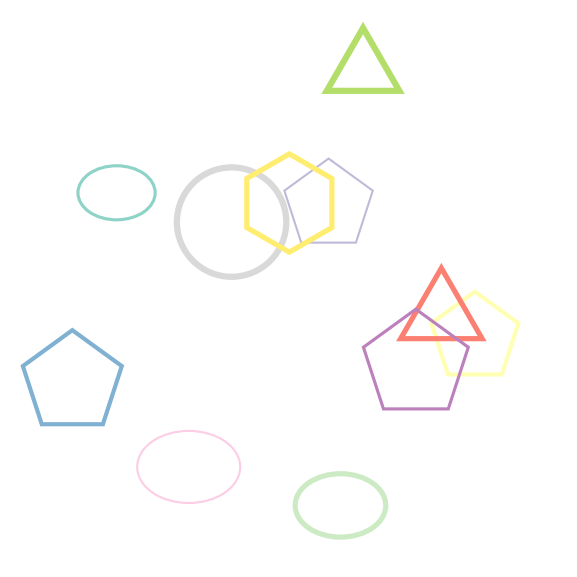[{"shape": "oval", "thickness": 1.5, "radius": 0.33, "center": [0.202, 0.665]}, {"shape": "pentagon", "thickness": 2, "radius": 0.4, "center": [0.822, 0.415]}, {"shape": "pentagon", "thickness": 1, "radius": 0.4, "center": [0.569, 0.644]}, {"shape": "triangle", "thickness": 2.5, "radius": 0.41, "center": [0.764, 0.453]}, {"shape": "pentagon", "thickness": 2, "radius": 0.45, "center": [0.125, 0.337]}, {"shape": "triangle", "thickness": 3, "radius": 0.36, "center": [0.629, 0.878]}, {"shape": "oval", "thickness": 1, "radius": 0.45, "center": [0.327, 0.191]}, {"shape": "circle", "thickness": 3, "radius": 0.47, "center": [0.401, 0.615]}, {"shape": "pentagon", "thickness": 1.5, "radius": 0.48, "center": [0.72, 0.368]}, {"shape": "oval", "thickness": 2.5, "radius": 0.39, "center": [0.59, 0.124]}, {"shape": "hexagon", "thickness": 2.5, "radius": 0.43, "center": [0.501, 0.648]}]